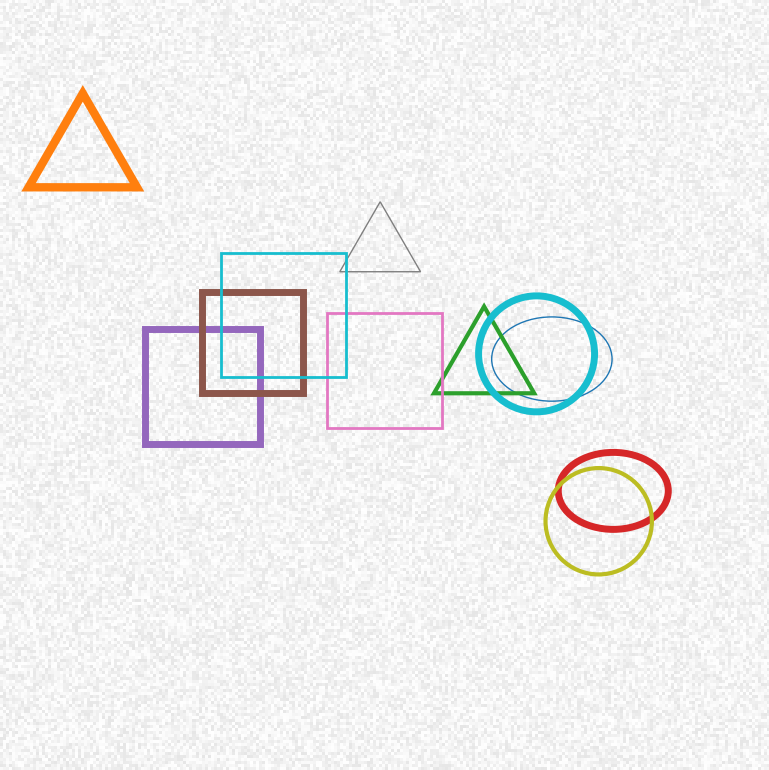[{"shape": "oval", "thickness": 0.5, "radius": 0.39, "center": [0.717, 0.534]}, {"shape": "triangle", "thickness": 3, "radius": 0.41, "center": [0.108, 0.797]}, {"shape": "triangle", "thickness": 1.5, "radius": 0.38, "center": [0.629, 0.527]}, {"shape": "oval", "thickness": 2.5, "radius": 0.36, "center": [0.796, 0.362]}, {"shape": "square", "thickness": 2.5, "radius": 0.37, "center": [0.263, 0.498]}, {"shape": "square", "thickness": 2.5, "radius": 0.33, "center": [0.328, 0.555]}, {"shape": "square", "thickness": 1, "radius": 0.37, "center": [0.5, 0.519]}, {"shape": "triangle", "thickness": 0.5, "radius": 0.3, "center": [0.494, 0.677]}, {"shape": "circle", "thickness": 1.5, "radius": 0.35, "center": [0.778, 0.323]}, {"shape": "circle", "thickness": 2.5, "radius": 0.38, "center": [0.697, 0.54]}, {"shape": "square", "thickness": 1, "radius": 0.4, "center": [0.368, 0.591]}]